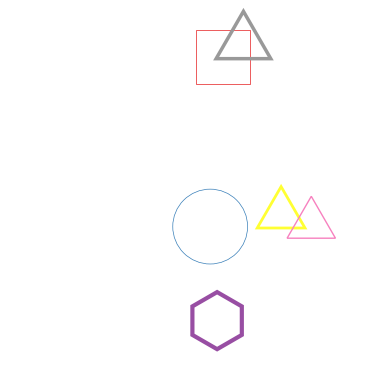[{"shape": "square", "thickness": 0.5, "radius": 0.35, "center": [0.58, 0.852]}, {"shape": "circle", "thickness": 0.5, "radius": 0.49, "center": [0.546, 0.411]}, {"shape": "hexagon", "thickness": 3, "radius": 0.37, "center": [0.564, 0.167]}, {"shape": "triangle", "thickness": 2, "radius": 0.36, "center": [0.73, 0.444]}, {"shape": "triangle", "thickness": 1, "radius": 0.36, "center": [0.809, 0.418]}, {"shape": "triangle", "thickness": 2.5, "radius": 0.41, "center": [0.632, 0.889]}]